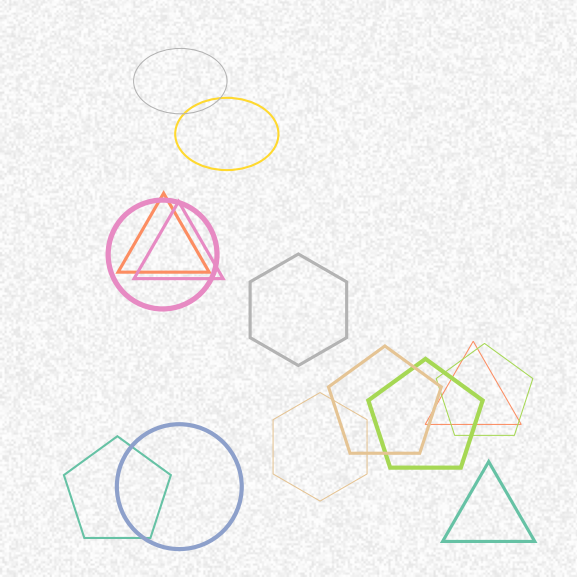[{"shape": "pentagon", "thickness": 1, "radius": 0.49, "center": [0.203, 0.146]}, {"shape": "triangle", "thickness": 1.5, "radius": 0.46, "center": [0.846, 0.108]}, {"shape": "triangle", "thickness": 1.5, "radius": 0.46, "center": [0.283, 0.573]}, {"shape": "triangle", "thickness": 0.5, "radius": 0.48, "center": [0.819, 0.312]}, {"shape": "circle", "thickness": 2, "radius": 0.54, "center": [0.31, 0.156]}, {"shape": "circle", "thickness": 2.5, "radius": 0.47, "center": [0.282, 0.558]}, {"shape": "triangle", "thickness": 1.5, "radius": 0.45, "center": [0.309, 0.561]}, {"shape": "pentagon", "thickness": 0.5, "radius": 0.44, "center": [0.839, 0.316]}, {"shape": "pentagon", "thickness": 2, "radius": 0.52, "center": [0.737, 0.274]}, {"shape": "oval", "thickness": 1, "radius": 0.45, "center": [0.393, 0.767]}, {"shape": "pentagon", "thickness": 1.5, "radius": 0.51, "center": [0.666, 0.297]}, {"shape": "hexagon", "thickness": 0.5, "radius": 0.47, "center": [0.554, 0.225]}, {"shape": "oval", "thickness": 0.5, "radius": 0.4, "center": [0.312, 0.859]}, {"shape": "hexagon", "thickness": 1.5, "radius": 0.48, "center": [0.517, 0.463]}]